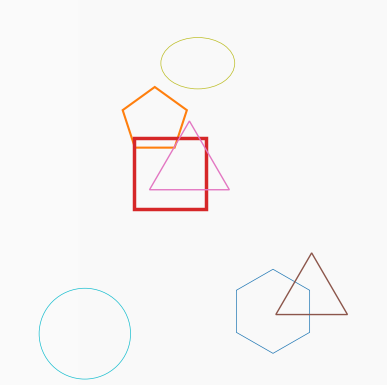[{"shape": "hexagon", "thickness": 0.5, "radius": 0.55, "center": [0.705, 0.191]}, {"shape": "pentagon", "thickness": 1.5, "radius": 0.44, "center": [0.399, 0.687]}, {"shape": "square", "thickness": 2.5, "radius": 0.46, "center": [0.439, 0.55]}, {"shape": "triangle", "thickness": 1, "radius": 0.53, "center": [0.804, 0.236]}, {"shape": "triangle", "thickness": 1, "radius": 0.59, "center": [0.489, 0.567]}, {"shape": "oval", "thickness": 0.5, "radius": 0.48, "center": [0.51, 0.836]}, {"shape": "circle", "thickness": 0.5, "radius": 0.59, "center": [0.219, 0.133]}]